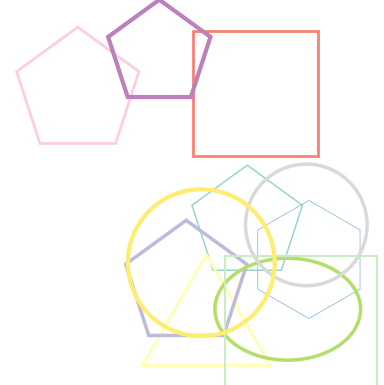[{"shape": "pentagon", "thickness": 1, "radius": 0.75, "center": [0.642, 0.42]}, {"shape": "triangle", "thickness": 2, "radius": 0.96, "center": [0.536, 0.147]}, {"shape": "pentagon", "thickness": 2.5, "radius": 0.83, "center": [0.484, 0.263]}, {"shape": "square", "thickness": 2, "radius": 0.81, "center": [0.662, 0.757]}, {"shape": "hexagon", "thickness": 0.5, "radius": 0.77, "center": [0.802, 0.326]}, {"shape": "oval", "thickness": 2.5, "radius": 0.95, "center": [0.747, 0.197]}, {"shape": "pentagon", "thickness": 2, "radius": 0.84, "center": [0.202, 0.762]}, {"shape": "circle", "thickness": 2.5, "radius": 0.79, "center": [0.796, 0.416]}, {"shape": "pentagon", "thickness": 3, "radius": 0.7, "center": [0.414, 0.861]}, {"shape": "square", "thickness": 1.5, "radius": 0.98, "center": [0.782, 0.138]}, {"shape": "circle", "thickness": 3, "radius": 0.95, "center": [0.523, 0.318]}]